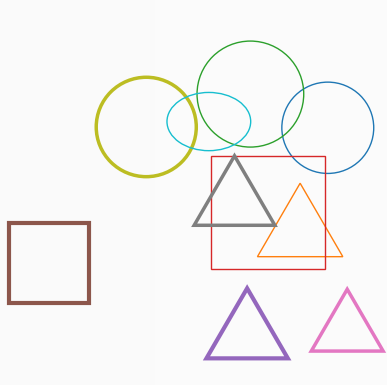[{"shape": "circle", "thickness": 1, "radius": 0.59, "center": [0.846, 0.668]}, {"shape": "triangle", "thickness": 1, "radius": 0.64, "center": [0.775, 0.397]}, {"shape": "circle", "thickness": 1, "radius": 0.69, "center": [0.646, 0.756]}, {"shape": "square", "thickness": 1, "radius": 0.74, "center": [0.692, 0.448]}, {"shape": "triangle", "thickness": 3, "radius": 0.61, "center": [0.638, 0.13]}, {"shape": "square", "thickness": 3, "radius": 0.52, "center": [0.127, 0.317]}, {"shape": "triangle", "thickness": 2.5, "radius": 0.54, "center": [0.896, 0.142]}, {"shape": "triangle", "thickness": 2.5, "radius": 0.6, "center": [0.605, 0.475]}, {"shape": "circle", "thickness": 2.5, "radius": 0.65, "center": [0.377, 0.67]}, {"shape": "oval", "thickness": 1, "radius": 0.54, "center": [0.539, 0.684]}]